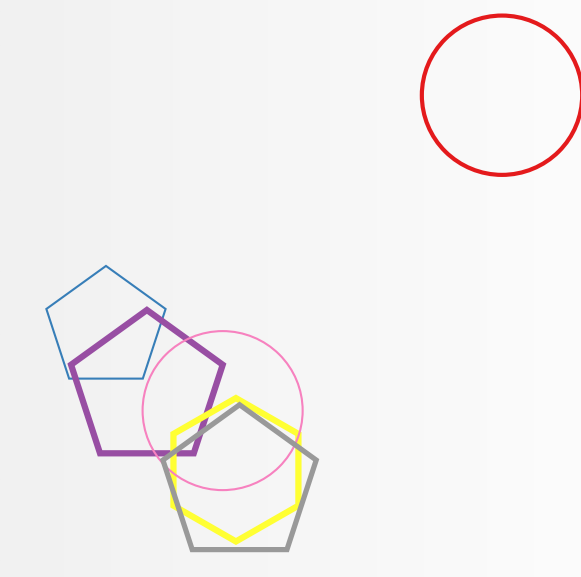[{"shape": "circle", "thickness": 2, "radius": 0.69, "center": [0.864, 0.834]}, {"shape": "pentagon", "thickness": 1, "radius": 0.54, "center": [0.182, 0.431]}, {"shape": "pentagon", "thickness": 3, "radius": 0.69, "center": [0.253, 0.325]}, {"shape": "hexagon", "thickness": 3, "radius": 0.62, "center": [0.406, 0.186]}, {"shape": "circle", "thickness": 1, "radius": 0.69, "center": [0.383, 0.288]}, {"shape": "pentagon", "thickness": 2.5, "radius": 0.69, "center": [0.412, 0.16]}]